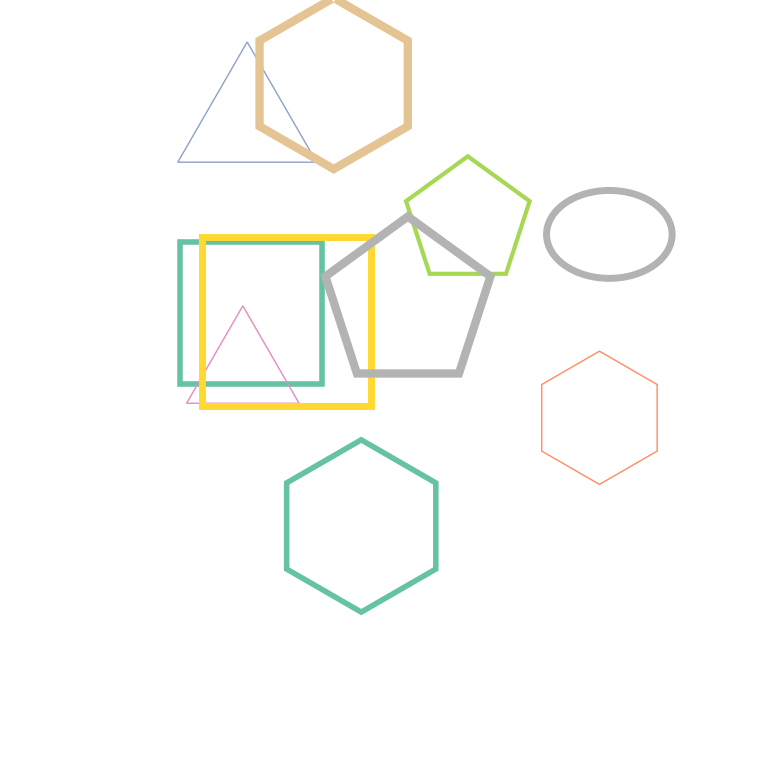[{"shape": "square", "thickness": 2, "radius": 0.46, "center": [0.326, 0.593]}, {"shape": "hexagon", "thickness": 2, "radius": 0.56, "center": [0.469, 0.317]}, {"shape": "hexagon", "thickness": 0.5, "radius": 0.43, "center": [0.779, 0.457]}, {"shape": "triangle", "thickness": 0.5, "radius": 0.52, "center": [0.321, 0.841]}, {"shape": "triangle", "thickness": 0.5, "radius": 0.42, "center": [0.315, 0.518]}, {"shape": "pentagon", "thickness": 1.5, "radius": 0.42, "center": [0.608, 0.713]}, {"shape": "square", "thickness": 2.5, "radius": 0.55, "center": [0.372, 0.582]}, {"shape": "hexagon", "thickness": 3, "radius": 0.56, "center": [0.433, 0.892]}, {"shape": "oval", "thickness": 2.5, "radius": 0.41, "center": [0.791, 0.696]}, {"shape": "pentagon", "thickness": 3, "radius": 0.56, "center": [0.53, 0.606]}]